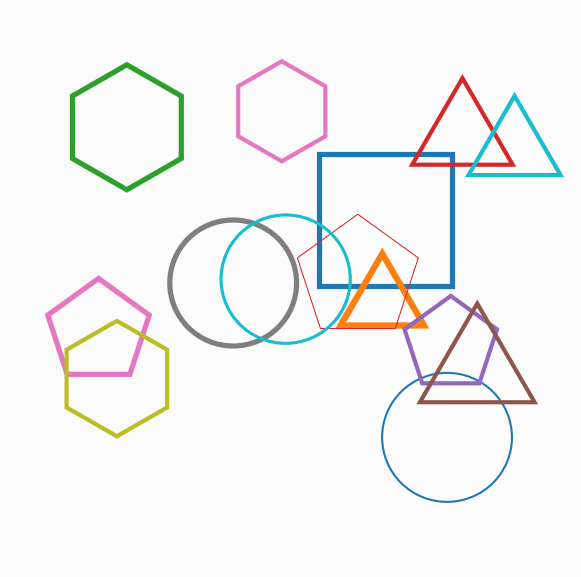[{"shape": "circle", "thickness": 1, "radius": 0.56, "center": [0.769, 0.242]}, {"shape": "square", "thickness": 2.5, "radius": 0.57, "center": [0.664, 0.619]}, {"shape": "triangle", "thickness": 3, "radius": 0.41, "center": [0.658, 0.477]}, {"shape": "hexagon", "thickness": 2.5, "radius": 0.54, "center": [0.218, 0.779]}, {"shape": "pentagon", "thickness": 0.5, "radius": 0.55, "center": [0.616, 0.519]}, {"shape": "triangle", "thickness": 2, "radius": 0.5, "center": [0.796, 0.764]}, {"shape": "pentagon", "thickness": 2, "radius": 0.42, "center": [0.776, 0.403]}, {"shape": "triangle", "thickness": 2, "radius": 0.57, "center": [0.821, 0.36]}, {"shape": "pentagon", "thickness": 2.5, "radius": 0.46, "center": [0.17, 0.425]}, {"shape": "hexagon", "thickness": 2, "radius": 0.43, "center": [0.485, 0.806]}, {"shape": "circle", "thickness": 2.5, "radius": 0.55, "center": [0.401, 0.509]}, {"shape": "hexagon", "thickness": 2, "radius": 0.5, "center": [0.201, 0.344]}, {"shape": "triangle", "thickness": 2, "radius": 0.46, "center": [0.885, 0.742]}, {"shape": "circle", "thickness": 1.5, "radius": 0.56, "center": [0.491, 0.516]}]